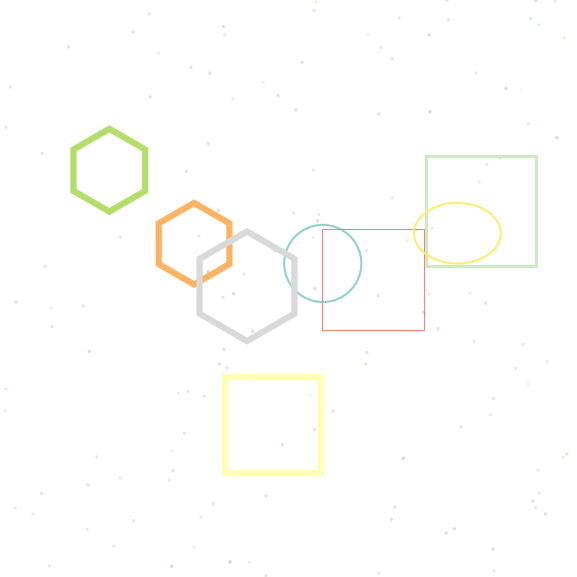[{"shape": "circle", "thickness": 1, "radius": 0.33, "center": [0.559, 0.543]}, {"shape": "square", "thickness": 3, "radius": 0.41, "center": [0.473, 0.263]}, {"shape": "square", "thickness": 0.5, "radius": 0.44, "center": [0.646, 0.515]}, {"shape": "hexagon", "thickness": 3, "radius": 0.35, "center": [0.336, 0.577]}, {"shape": "hexagon", "thickness": 3, "radius": 0.36, "center": [0.189, 0.704]}, {"shape": "hexagon", "thickness": 3, "radius": 0.47, "center": [0.428, 0.503]}, {"shape": "square", "thickness": 1.5, "radius": 0.48, "center": [0.832, 0.634]}, {"shape": "oval", "thickness": 1, "radius": 0.38, "center": [0.792, 0.595]}]